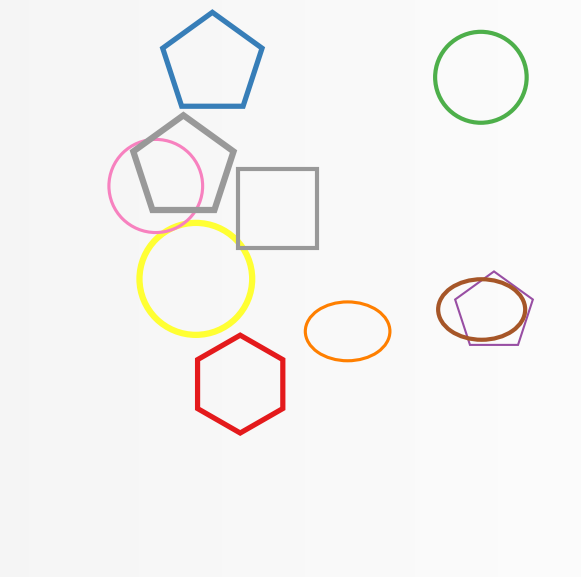[{"shape": "hexagon", "thickness": 2.5, "radius": 0.42, "center": [0.413, 0.334]}, {"shape": "pentagon", "thickness": 2.5, "radius": 0.45, "center": [0.365, 0.888]}, {"shape": "circle", "thickness": 2, "radius": 0.39, "center": [0.827, 0.865]}, {"shape": "pentagon", "thickness": 1, "radius": 0.35, "center": [0.85, 0.459]}, {"shape": "oval", "thickness": 1.5, "radius": 0.36, "center": [0.598, 0.425]}, {"shape": "circle", "thickness": 3, "radius": 0.48, "center": [0.337, 0.516]}, {"shape": "oval", "thickness": 2, "radius": 0.37, "center": [0.829, 0.463]}, {"shape": "circle", "thickness": 1.5, "radius": 0.4, "center": [0.268, 0.677]}, {"shape": "square", "thickness": 2, "radius": 0.34, "center": [0.477, 0.638]}, {"shape": "pentagon", "thickness": 3, "radius": 0.45, "center": [0.316, 0.709]}]